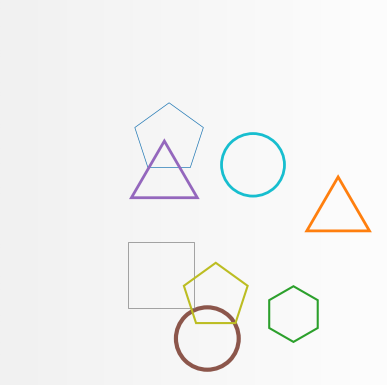[{"shape": "pentagon", "thickness": 0.5, "radius": 0.46, "center": [0.436, 0.64]}, {"shape": "triangle", "thickness": 2, "radius": 0.47, "center": [0.873, 0.447]}, {"shape": "hexagon", "thickness": 1.5, "radius": 0.36, "center": [0.757, 0.184]}, {"shape": "triangle", "thickness": 2, "radius": 0.49, "center": [0.424, 0.536]}, {"shape": "circle", "thickness": 3, "radius": 0.41, "center": [0.535, 0.121]}, {"shape": "square", "thickness": 0.5, "radius": 0.43, "center": [0.415, 0.287]}, {"shape": "pentagon", "thickness": 1.5, "radius": 0.43, "center": [0.557, 0.231]}, {"shape": "circle", "thickness": 2, "radius": 0.41, "center": [0.653, 0.572]}]